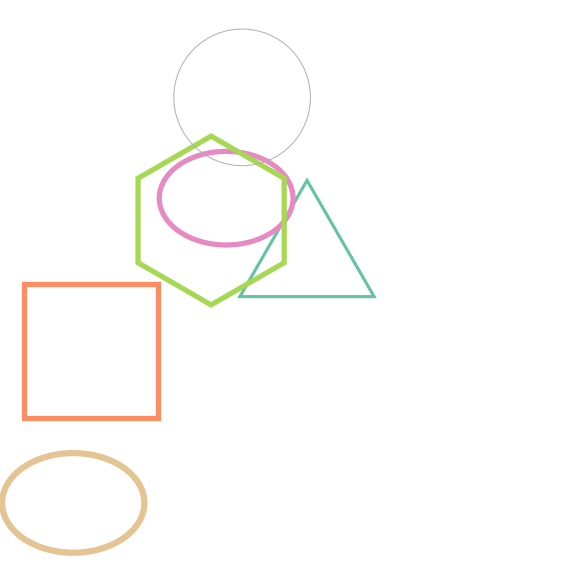[{"shape": "triangle", "thickness": 1.5, "radius": 0.67, "center": [0.532, 0.553]}, {"shape": "square", "thickness": 2.5, "radius": 0.58, "center": [0.158, 0.392]}, {"shape": "oval", "thickness": 2.5, "radius": 0.58, "center": [0.392, 0.656]}, {"shape": "hexagon", "thickness": 2.5, "radius": 0.73, "center": [0.366, 0.617]}, {"shape": "oval", "thickness": 3, "radius": 0.62, "center": [0.127, 0.128]}, {"shape": "circle", "thickness": 0.5, "radius": 0.59, "center": [0.419, 0.831]}]